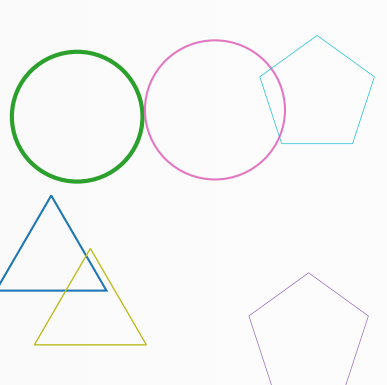[{"shape": "triangle", "thickness": 1.5, "radius": 0.82, "center": [0.132, 0.327]}, {"shape": "circle", "thickness": 3, "radius": 0.84, "center": [0.199, 0.697]}, {"shape": "pentagon", "thickness": 0.5, "radius": 0.81, "center": [0.796, 0.129]}, {"shape": "circle", "thickness": 1.5, "radius": 0.9, "center": [0.555, 0.715]}, {"shape": "triangle", "thickness": 1, "radius": 0.83, "center": [0.233, 0.188]}, {"shape": "pentagon", "thickness": 0.5, "radius": 0.78, "center": [0.818, 0.752]}]